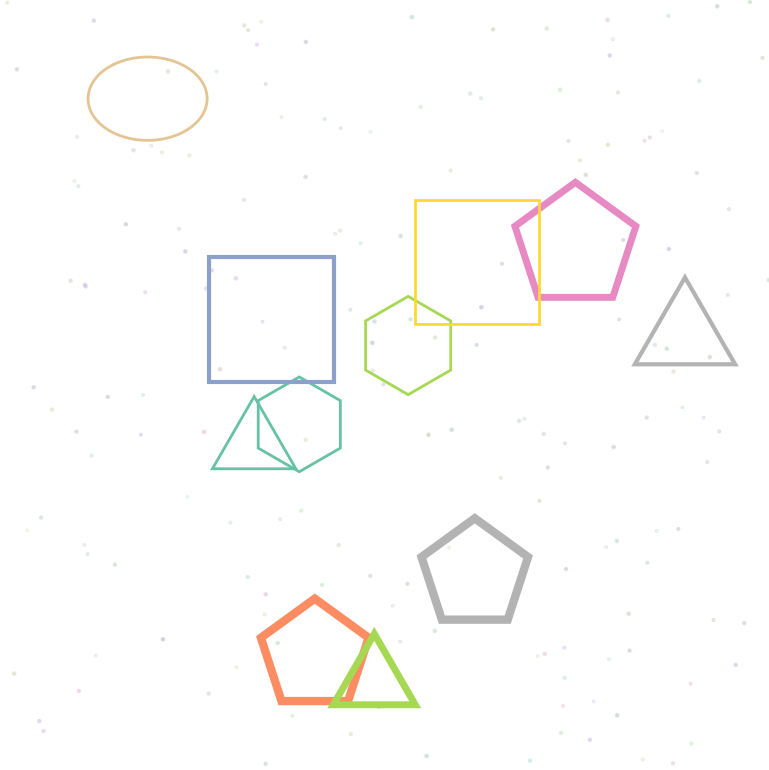[{"shape": "hexagon", "thickness": 1, "radius": 0.31, "center": [0.389, 0.449]}, {"shape": "triangle", "thickness": 1, "radius": 0.31, "center": [0.33, 0.422]}, {"shape": "pentagon", "thickness": 3, "radius": 0.37, "center": [0.409, 0.149]}, {"shape": "square", "thickness": 1.5, "radius": 0.41, "center": [0.352, 0.585]}, {"shape": "pentagon", "thickness": 2.5, "radius": 0.41, "center": [0.747, 0.681]}, {"shape": "hexagon", "thickness": 1, "radius": 0.32, "center": [0.53, 0.551]}, {"shape": "triangle", "thickness": 2.5, "radius": 0.31, "center": [0.486, 0.115]}, {"shape": "square", "thickness": 1, "radius": 0.4, "center": [0.62, 0.66]}, {"shape": "oval", "thickness": 1, "radius": 0.39, "center": [0.192, 0.872]}, {"shape": "triangle", "thickness": 1.5, "radius": 0.38, "center": [0.89, 0.564]}, {"shape": "pentagon", "thickness": 3, "radius": 0.36, "center": [0.617, 0.254]}]